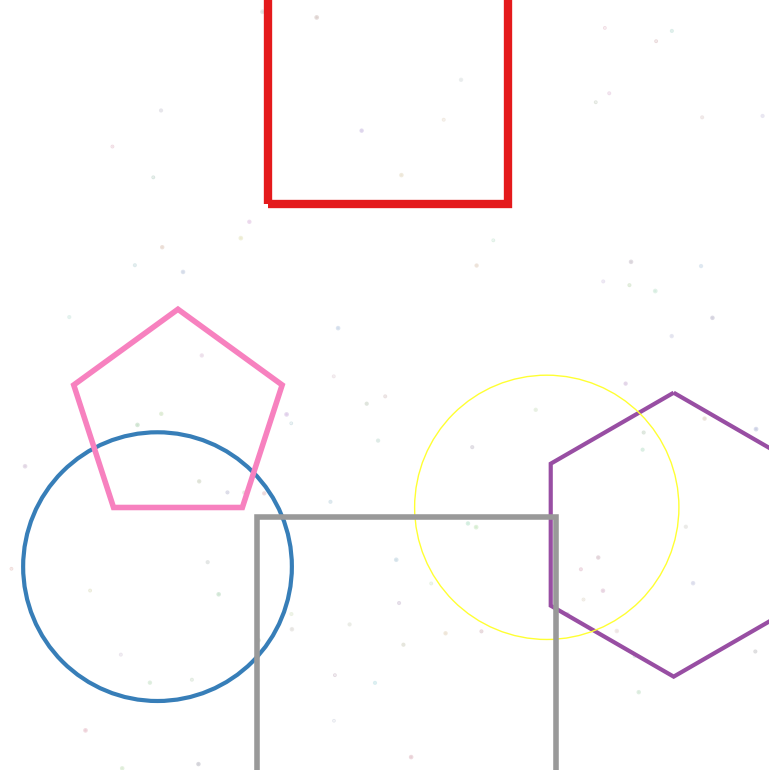[{"shape": "square", "thickness": 3, "radius": 0.78, "center": [0.504, 0.891]}, {"shape": "circle", "thickness": 1.5, "radius": 0.87, "center": [0.205, 0.264]}, {"shape": "hexagon", "thickness": 1.5, "radius": 0.92, "center": [0.875, 0.306]}, {"shape": "circle", "thickness": 0.5, "radius": 0.86, "center": [0.71, 0.341]}, {"shape": "pentagon", "thickness": 2, "radius": 0.71, "center": [0.231, 0.456]}, {"shape": "square", "thickness": 2, "radius": 0.97, "center": [0.528, 0.133]}]